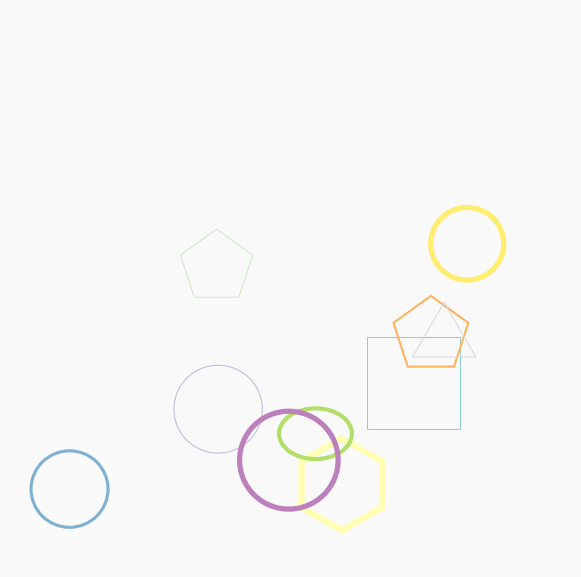[{"shape": "square", "thickness": 0.5, "radius": 0.4, "center": [0.711, 0.335]}, {"shape": "hexagon", "thickness": 3, "radius": 0.4, "center": [0.588, 0.16]}, {"shape": "circle", "thickness": 0.5, "radius": 0.38, "center": [0.375, 0.291]}, {"shape": "circle", "thickness": 1.5, "radius": 0.33, "center": [0.12, 0.152]}, {"shape": "pentagon", "thickness": 1, "radius": 0.34, "center": [0.741, 0.419]}, {"shape": "oval", "thickness": 2, "radius": 0.31, "center": [0.543, 0.248]}, {"shape": "triangle", "thickness": 0.5, "radius": 0.32, "center": [0.764, 0.412]}, {"shape": "circle", "thickness": 2.5, "radius": 0.42, "center": [0.497, 0.202]}, {"shape": "pentagon", "thickness": 0.5, "radius": 0.33, "center": [0.373, 0.537]}, {"shape": "circle", "thickness": 2.5, "radius": 0.31, "center": [0.804, 0.577]}]